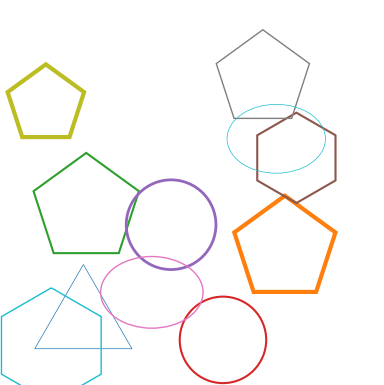[{"shape": "triangle", "thickness": 0.5, "radius": 0.73, "center": [0.217, 0.167]}, {"shape": "pentagon", "thickness": 3, "radius": 0.69, "center": [0.74, 0.354]}, {"shape": "pentagon", "thickness": 1.5, "radius": 0.72, "center": [0.224, 0.459]}, {"shape": "circle", "thickness": 1.5, "radius": 0.56, "center": [0.579, 0.117]}, {"shape": "circle", "thickness": 2, "radius": 0.58, "center": [0.444, 0.416]}, {"shape": "hexagon", "thickness": 1.5, "radius": 0.59, "center": [0.77, 0.59]}, {"shape": "oval", "thickness": 1, "radius": 0.66, "center": [0.394, 0.241]}, {"shape": "pentagon", "thickness": 1, "radius": 0.64, "center": [0.683, 0.795]}, {"shape": "pentagon", "thickness": 3, "radius": 0.52, "center": [0.119, 0.728]}, {"shape": "oval", "thickness": 0.5, "radius": 0.64, "center": [0.718, 0.64]}, {"shape": "hexagon", "thickness": 1, "radius": 0.75, "center": [0.133, 0.103]}]